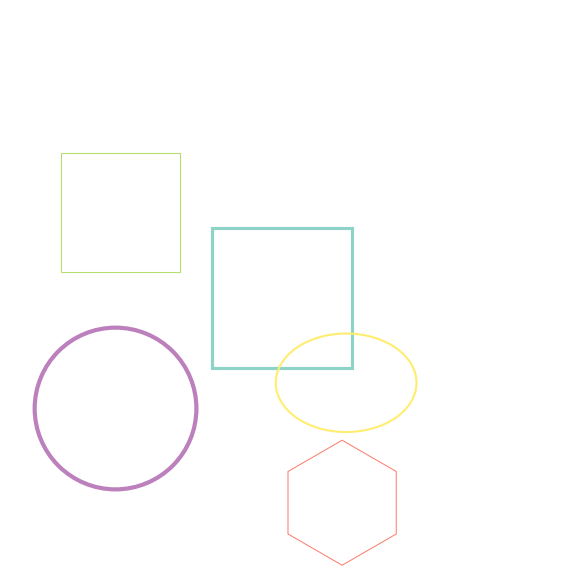[{"shape": "square", "thickness": 1.5, "radius": 0.61, "center": [0.489, 0.483]}, {"shape": "hexagon", "thickness": 0.5, "radius": 0.54, "center": [0.592, 0.129]}, {"shape": "square", "thickness": 0.5, "radius": 0.51, "center": [0.209, 0.63]}, {"shape": "circle", "thickness": 2, "radius": 0.7, "center": [0.2, 0.292]}, {"shape": "oval", "thickness": 1, "radius": 0.61, "center": [0.599, 0.336]}]